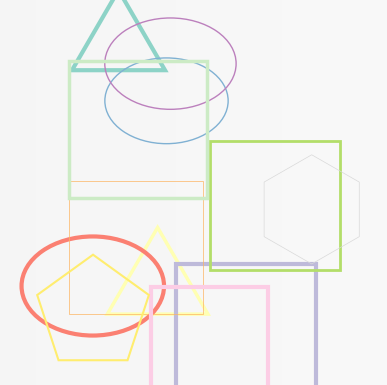[{"shape": "triangle", "thickness": 3, "radius": 0.69, "center": [0.306, 0.887]}, {"shape": "triangle", "thickness": 2.5, "radius": 0.75, "center": [0.407, 0.259]}, {"shape": "square", "thickness": 3, "radius": 0.91, "center": [0.635, 0.132]}, {"shape": "oval", "thickness": 3, "radius": 0.92, "center": [0.239, 0.257]}, {"shape": "oval", "thickness": 1, "radius": 0.8, "center": [0.43, 0.738]}, {"shape": "square", "thickness": 0.5, "radius": 0.86, "center": [0.351, 0.358]}, {"shape": "square", "thickness": 2, "radius": 0.84, "center": [0.709, 0.466]}, {"shape": "square", "thickness": 3, "radius": 0.75, "center": [0.54, 0.103]}, {"shape": "hexagon", "thickness": 0.5, "radius": 0.71, "center": [0.804, 0.456]}, {"shape": "oval", "thickness": 1, "radius": 0.85, "center": [0.44, 0.835]}, {"shape": "square", "thickness": 2.5, "radius": 0.89, "center": [0.355, 0.663]}, {"shape": "pentagon", "thickness": 1.5, "radius": 0.76, "center": [0.24, 0.187]}]